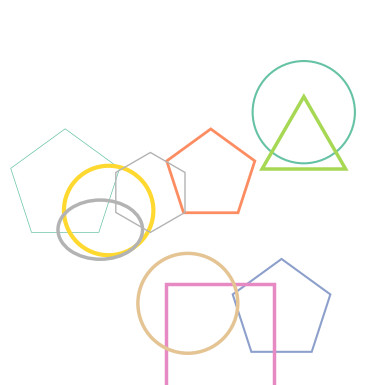[{"shape": "pentagon", "thickness": 0.5, "radius": 0.74, "center": [0.169, 0.517]}, {"shape": "circle", "thickness": 1.5, "radius": 0.66, "center": [0.789, 0.709]}, {"shape": "pentagon", "thickness": 2, "radius": 0.6, "center": [0.547, 0.545]}, {"shape": "pentagon", "thickness": 1.5, "radius": 0.67, "center": [0.731, 0.194]}, {"shape": "square", "thickness": 2.5, "radius": 0.7, "center": [0.571, 0.12]}, {"shape": "triangle", "thickness": 2.5, "radius": 0.63, "center": [0.789, 0.624]}, {"shape": "circle", "thickness": 3, "radius": 0.58, "center": [0.282, 0.453]}, {"shape": "circle", "thickness": 2.5, "radius": 0.65, "center": [0.488, 0.212]}, {"shape": "hexagon", "thickness": 1, "radius": 0.52, "center": [0.391, 0.5]}, {"shape": "oval", "thickness": 2.5, "radius": 0.55, "center": [0.26, 0.403]}]